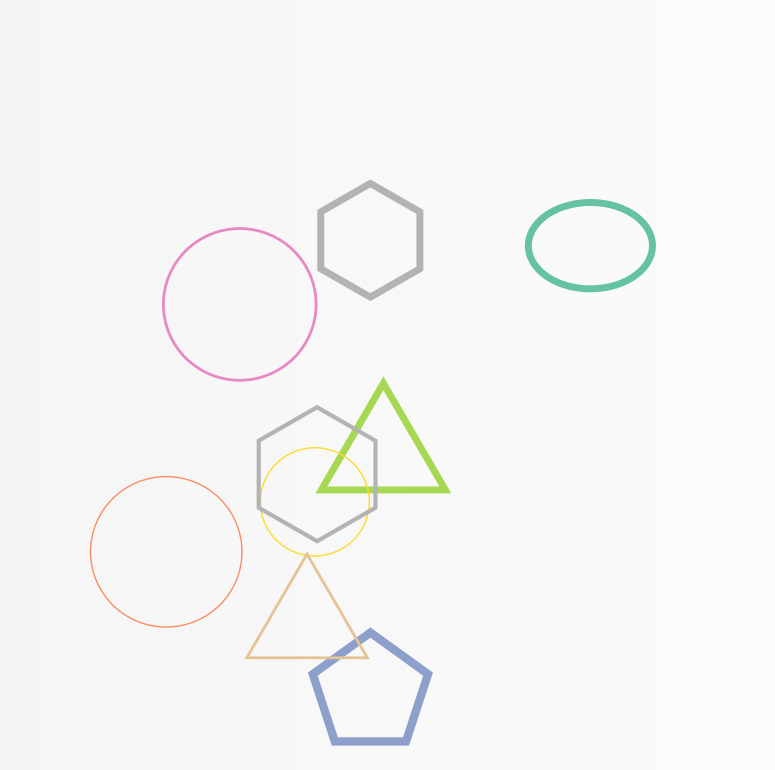[{"shape": "oval", "thickness": 2.5, "radius": 0.4, "center": [0.762, 0.681]}, {"shape": "circle", "thickness": 0.5, "radius": 0.49, "center": [0.215, 0.283]}, {"shape": "pentagon", "thickness": 3, "radius": 0.39, "center": [0.478, 0.1]}, {"shape": "circle", "thickness": 1, "radius": 0.49, "center": [0.309, 0.605]}, {"shape": "triangle", "thickness": 2.5, "radius": 0.46, "center": [0.495, 0.41]}, {"shape": "circle", "thickness": 0.5, "radius": 0.35, "center": [0.406, 0.348]}, {"shape": "triangle", "thickness": 1, "radius": 0.45, "center": [0.396, 0.191]}, {"shape": "hexagon", "thickness": 2.5, "radius": 0.37, "center": [0.478, 0.688]}, {"shape": "hexagon", "thickness": 1.5, "radius": 0.43, "center": [0.409, 0.384]}]